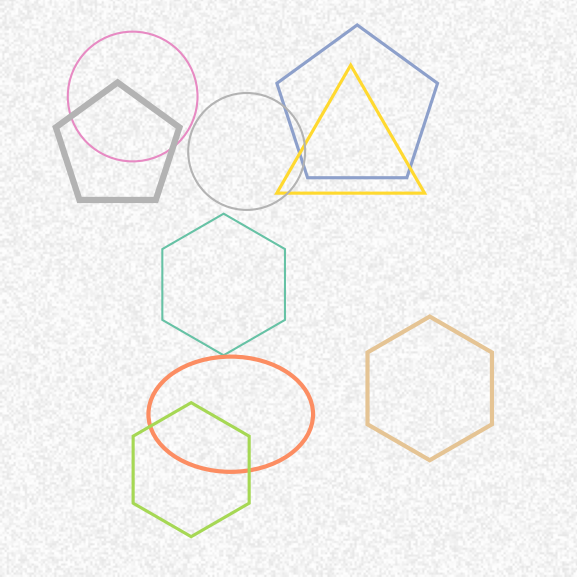[{"shape": "hexagon", "thickness": 1, "radius": 0.61, "center": [0.387, 0.507]}, {"shape": "oval", "thickness": 2, "radius": 0.71, "center": [0.4, 0.282]}, {"shape": "pentagon", "thickness": 1.5, "radius": 0.73, "center": [0.619, 0.81]}, {"shape": "circle", "thickness": 1, "radius": 0.56, "center": [0.23, 0.832]}, {"shape": "hexagon", "thickness": 1.5, "radius": 0.58, "center": [0.331, 0.186]}, {"shape": "triangle", "thickness": 1.5, "radius": 0.74, "center": [0.607, 0.739]}, {"shape": "hexagon", "thickness": 2, "radius": 0.62, "center": [0.744, 0.327]}, {"shape": "circle", "thickness": 1, "radius": 0.51, "center": [0.427, 0.737]}, {"shape": "pentagon", "thickness": 3, "radius": 0.56, "center": [0.204, 0.744]}]